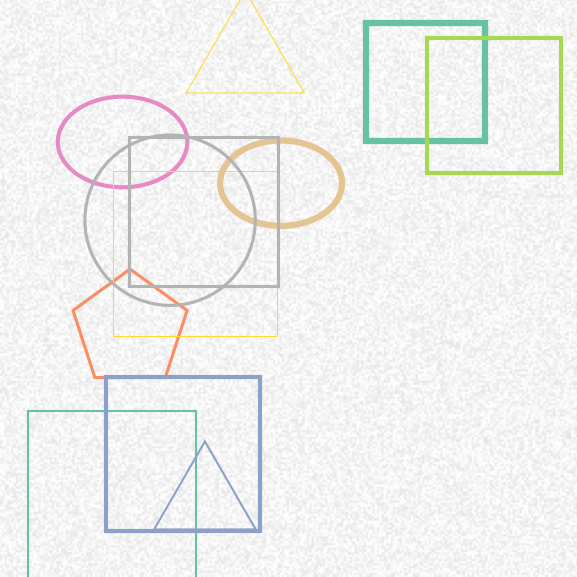[{"shape": "square", "thickness": 1, "radius": 0.73, "center": [0.194, 0.142]}, {"shape": "square", "thickness": 3, "radius": 0.51, "center": [0.737, 0.857]}, {"shape": "pentagon", "thickness": 1.5, "radius": 0.52, "center": [0.225, 0.429]}, {"shape": "triangle", "thickness": 1, "radius": 0.51, "center": [0.355, 0.133]}, {"shape": "square", "thickness": 2, "radius": 0.66, "center": [0.317, 0.213]}, {"shape": "oval", "thickness": 2, "radius": 0.56, "center": [0.212, 0.753]}, {"shape": "square", "thickness": 2, "radius": 0.58, "center": [0.856, 0.816]}, {"shape": "square", "thickness": 0.5, "radius": 0.71, "center": [0.338, 0.56]}, {"shape": "triangle", "thickness": 0.5, "radius": 0.59, "center": [0.425, 0.897]}, {"shape": "oval", "thickness": 3, "radius": 0.53, "center": [0.487, 0.682]}, {"shape": "square", "thickness": 1.5, "radius": 0.65, "center": [0.352, 0.633]}, {"shape": "circle", "thickness": 1.5, "radius": 0.74, "center": [0.295, 0.618]}]